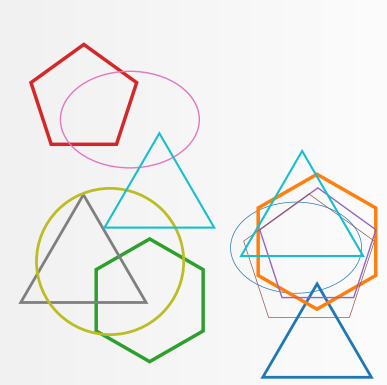[{"shape": "oval", "thickness": 0.5, "radius": 0.85, "center": [0.764, 0.357]}, {"shape": "triangle", "thickness": 2, "radius": 0.81, "center": [0.818, 0.101]}, {"shape": "hexagon", "thickness": 2.5, "radius": 0.88, "center": [0.818, 0.372]}, {"shape": "hexagon", "thickness": 2.5, "radius": 0.8, "center": [0.386, 0.22]}, {"shape": "pentagon", "thickness": 2.5, "radius": 0.72, "center": [0.216, 0.741]}, {"shape": "pentagon", "thickness": 1, "radius": 0.79, "center": [0.82, 0.355]}, {"shape": "pentagon", "thickness": 0.5, "radius": 0.89, "center": [0.798, 0.319]}, {"shape": "oval", "thickness": 1, "radius": 0.9, "center": [0.335, 0.689]}, {"shape": "triangle", "thickness": 2, "radius": 0.93, "center": [0.215, 0.308]}, {"shape": "circle", "thickness": 2, "radius": 0.95, "center": [0.284, 0.321]}, {"shape": "triangle", "thickness": 1.5, "radius": 0.91, "center": [0.78, 0.426]}, {"shape": "triangle", "thickness": 1.5, "radius": 0.82, "center": [0.411, 0.491]}]